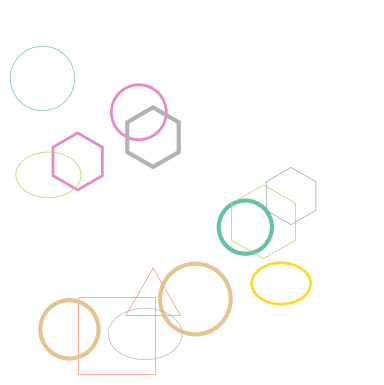[{"shape": "circle", "thickness": 3, "radius": 0.35, "center": [0.637, 0.41]}, {"shape": "circle", "thickness": 0.5, "radius": 0.42, "center": [0.111, 0.796]}, {"shape": "square", "thickness": 0.5, "radius": 0.5, "center": [0.302, 0.129]}, {"shape": "triangle", "thickness": 0.5, "radius": 0.41, "center": [0.398, 0.222]}, {"shape": "hexagon", "thickness": 0.5, "radius": 0.37, "center": [0.756, 0.491]}, {"shape": "hexagon", "thickness": 2, "radius": 0.37, "center": [0.202, 0.581]}, {"shape": "circle", "thickness": 2, "radius": 0.36, "center": [0.361, 0.708]}, {"shape": "oval", "thickness": 0.5, "radius": 0.42, "center": [0.126, 0.546]}, {"shape": "hexagon", "thickness": 0.5, "radius": 0.48, "center": [0.684, 0.424]}, {"shape": "oval", "thickness": 2, "radius": 0.38, "center": [0.73, 0.264]}, {"shape": "circle", "thickness": 3, "radius": 0.46, "center": [0.508, 0.223]}, {"shape": "circle", "thickness": 3, "radius": 0.38, "center": [0.18, 0.145]}, {"shape": "hexagon", "thickness": 3, "radius": 0.39, "center": [0.397, 0.644]}, {"shape": "oval", "thickness": 0.5, "radius": 0.48, "center": [0.377, 0.133]}]